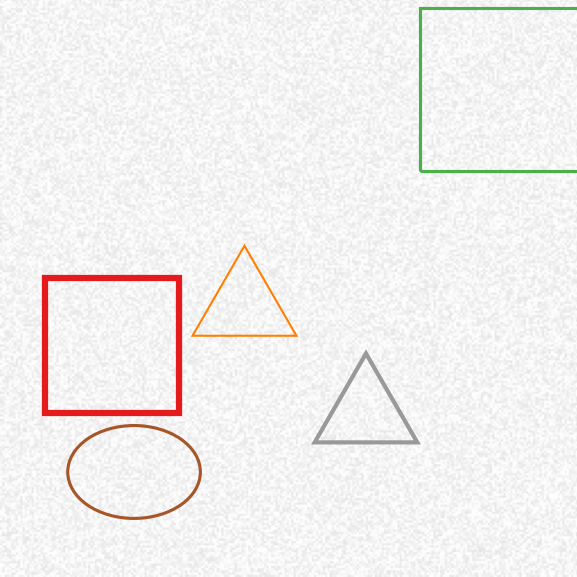[{"shape": "square", "thickness": 3, "radius": 0.58, "center": [0.194, 0.401]}, {"shape": "square", "thickness": 1.5, "radius": 0.7, "center": [0.867, 0.845]}, {"shape": "triangle", "thickness": 1, "radius": 0.52, "center": [0.423, 0.47]}, {"shape": "oval", "thickness": 1.5, "radius": 0.57, "center": [0.232, 0.182]}, {"shape": "triangle", "thickness": 2, "radius": 0.51, "center": [0.634, 0.284]}]